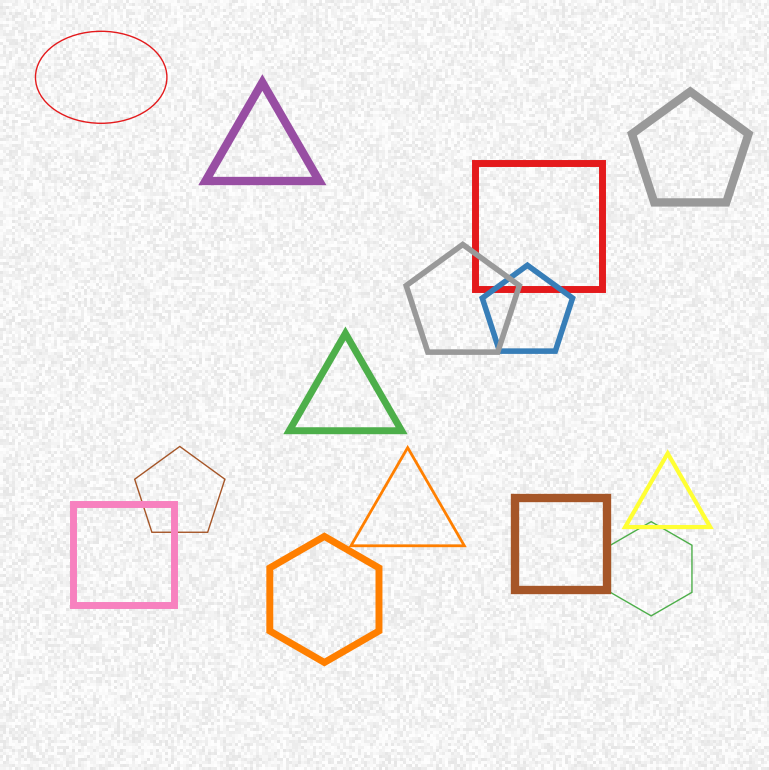[{"shape": "square", "thickness": 2.5, "radius": 0.41, "center": [0.7, 0.707]}, {"shape": "oval", "thickness": 0.5, "radius": 0.43, "center": [0.131, 0.9]}, {"shape": "pentagon", "thickness": 2, "radius": 0.31, "center": [0.685, 0.594]}, {"shape": "triangle", "thickness": 2.5, "radius": 0.42, "center": [0.449, 0.483]}, {"shape": "hexagon", "thickness": 0.5, "radius": 0.31, "center": [0.846, 0.261]}, {"shape": "triangle", "thickness": 3, "radius": 0.43, "center": [0.341, 0.808]}, {"shape": "hexagon", "thickness": 2.5, "radius": 0.41, "center": [0.421, 0.221]}, {"shape": "triangle", "thickness": 1, "radius": 0.42, "center": [0.529, 0.334]}, {"shape": "triangle", "thickness": 1.5, "radius": 0.32, "center": [0.867, 0.347]}, {"shape": "square", "thickness": 3, "radius": 0.3, "center": [0.729, 0.294]}, {"shape": "pentagon", "thickness": 0.5, "radius": 0.31, "center": [0.233, 0.359]}, {"shape": "square", "thickness": 2.5, "radius": 0.33, "center": [0.16, 0.28]}, {"shape": "pentagon", "thickness": 2, "radius": 0.39, "center": [0.601, 0.605]}, {"shape": "pentagon", "thickness": 3, "radius": 0.4, "center": [0.896, 0.801]}]